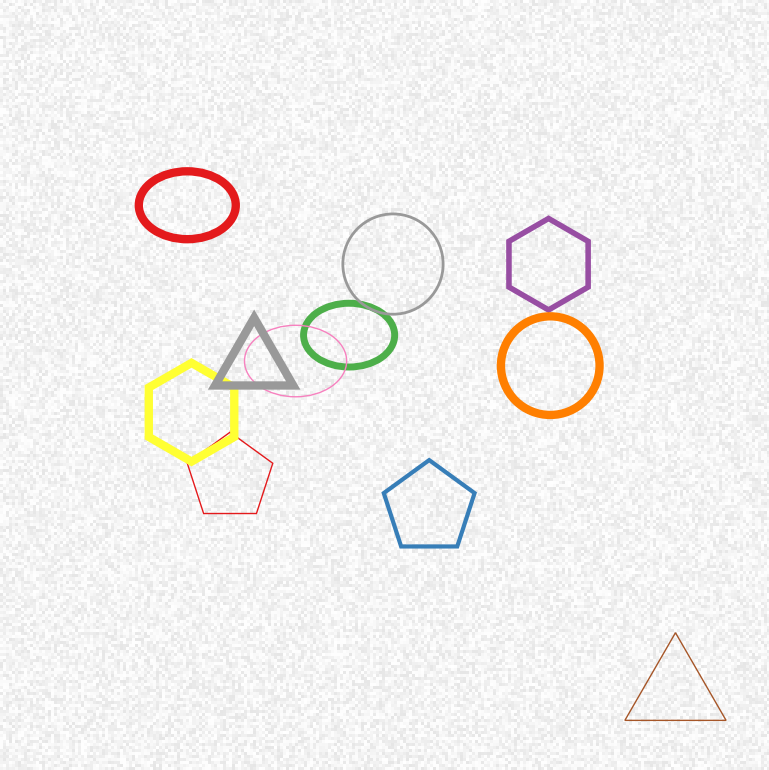[{"shape": "pentagon", "thickness": 0.5, "radius": 0.29, "center": [0.299, 0.38]}, {"shape": "oval", "thickness": 3, "radius": 0.31, "center": [0.243, 0.733]}, {"shape": "pentagon", "thickness": 1.5, "radius": 0.31, "center": [0.557, 0.34]}, {"shape": "oval", "thickness": 2.5, "radius": 0.3, "center": [0.453, 0.565]}, {"shape": "hexagon", "thickness": 2, "radius": 0.3, "center": [0.712, 0.657]}, {"shape": "circle", "thickness": 3, "radius": 0.32, "center": [0.715, 0.525]}, {"shape": "hexagon", "thickness": 3, "radius": 0.32, "center": [0.249, 0.465]}, {"shape": "triangle", "thickness": 0.5, "radius": 0.38, "center": [0.877, 0.102]}, {"shape": "oval", "thickness": 0.5, "radius": 0.33, "center": [0.384, 0.531]}, {"shape": "triangle", "thickness": 3, "radius": 0.29, "center": [0.33, 0.529]}, {"shape": "circle", "thickness": 1, "radius": 0.33, "center": [0.51, 0.657]}]